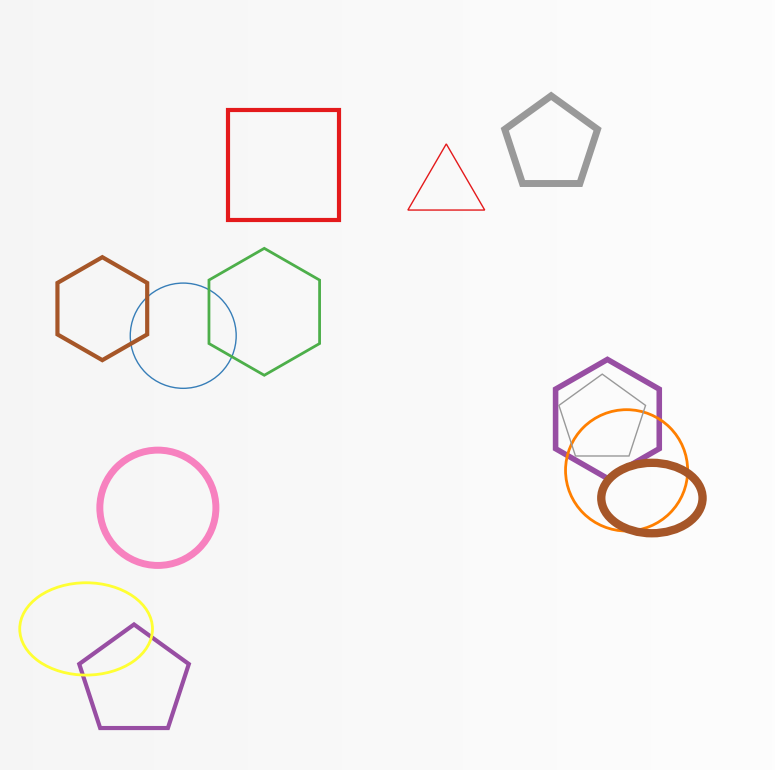[{"shape": "triangle", "thickness": 0.5, "radius": 0.29, "center": [0.576, 0.756]}, {"shape": "square", "thickness": 1.5, "radius": 0.36, "center": [0.366, 0.786]}, {"shape": "circle", "thickness": 0.5, "radius": 0.34, "center": [0.236, 0.564]}, {"shape": "hexagon", "thickness": 1, "radius": 0.41, "center": [0.341, 0.595]}, {"shape": "hexagon", "thickness": 2, "radius": 0.39, "center": [0.784, 0.456]}, {"shape": "pentagon", "thickness": 1.5, "radius": 0.37, "center": [0.173, 0.115]}, {"shape": "circle", "thickness": 1, "radius": 0.39, "center": [0.809, 0.389]}, {"shape": "oval", "thickness": 1, "radius": 0.43, "center": [0.111, 0.183]}, {"shape": "oval", "thickness": 3, "radius": 0.33, "center": [0.841, 0.353]}, {"shape": "hexagon", "thickness": 1.5, "radius": 0.33, "center": [0.132, 0.599]}, {"shape": "circle", "thickness": 2.5, "radius": 0.37, "center": [0.204, 0.341]}, {"shape": "pentagon", "thickness": 2.5, "radius": 0.31, "center": [0.711, 0.813]}, {"shape": "pentagon", "thickness": 0.5, "radius": 0.29, "center": [0.777, 0.455]}]